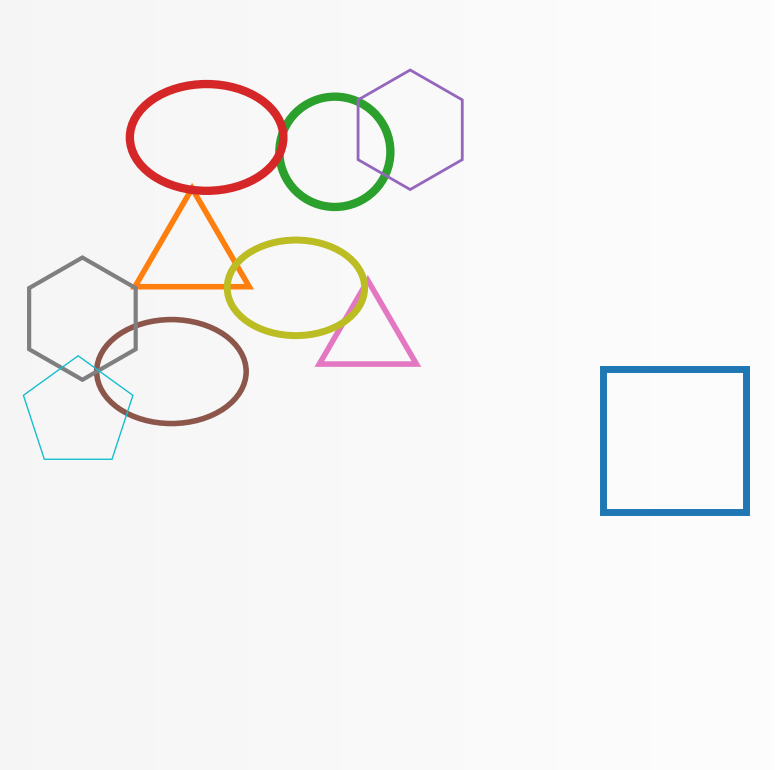[{"shape": "square", "thickness": 2.5, "radius": 0.46, "center": [0.871, 0.428]}, {"shape": "triangle", "thickness": 2, "radius": 0.43, "center": [0.248, 0.67]}, {"shape": "circle", "thickness": 3, "radius": 0.36, "center": [0.432, 0.803]}, {"shape": "oval", "thickness": 3, "radius": 0.5, "center": [0.267, 0.822]}, {"shape": "hexagon", "thickness": 1, "radius": 0.39, "center": [0.529, 0.831]}, {"shape": "oval", "thickness": 2, "radius": 0.48, "center": [0.221, 0.517]}, {"shape": "triangle", "thickness": 2, "radius": 0.36, "center": [0.475, 0.563]}, {"shape": "hexagon", "thickness": 1.5, "radius": 0.4, "center": [0.106, 0.586]}, {"shape": "oval", "thickness": 2.5, "radius": 0.44, "center": [0.382, 0.626]}, {"shape": "pentagon", "thickness": 0.5, "radius": 0.37, "center": [0.101, 0.464]}]